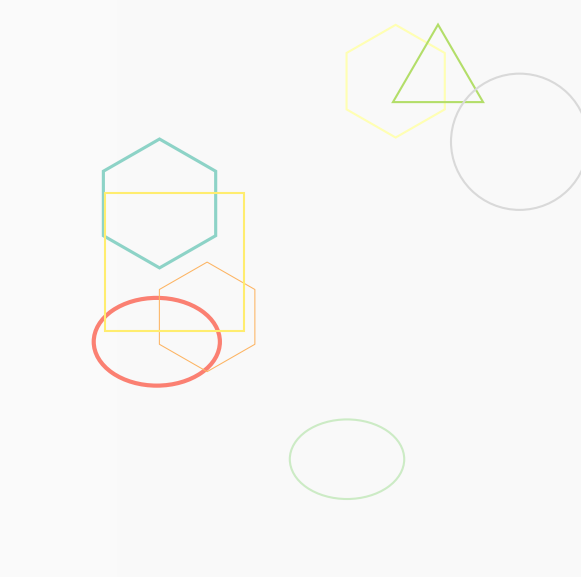[{"shape": "hexagon", "thickness": 1.5, "radius": 0.56, "center": [0.274, 0.647]}, {"shape": "hexagon", "thickness": 1, "radius": 0.49, "center": [0.681, 0.859]}, {"shape": "oval", "thickness": 2, "radius": 0.54, "center": [0.27, 0.407]}, {"shape": "hexagon", "thickness": 0.5, "radius": 0.47, "center": [0.356, 0.45]}, {"shape": "triangle", "thickness": 1, "radius": 0.45, "center": [0.754, 0.867]}, {"shape": "circle", "thickness": 1, "radius": 0.59, "center": [0.894, 0.754]}, {"shape": "oval", "thickness": 1, "radius": 0.49, "center": [0.597, 0.204]}, {"shape": "square", "thickness": 1, "radius": 0.6, "center": [0.3, 0.546]}]